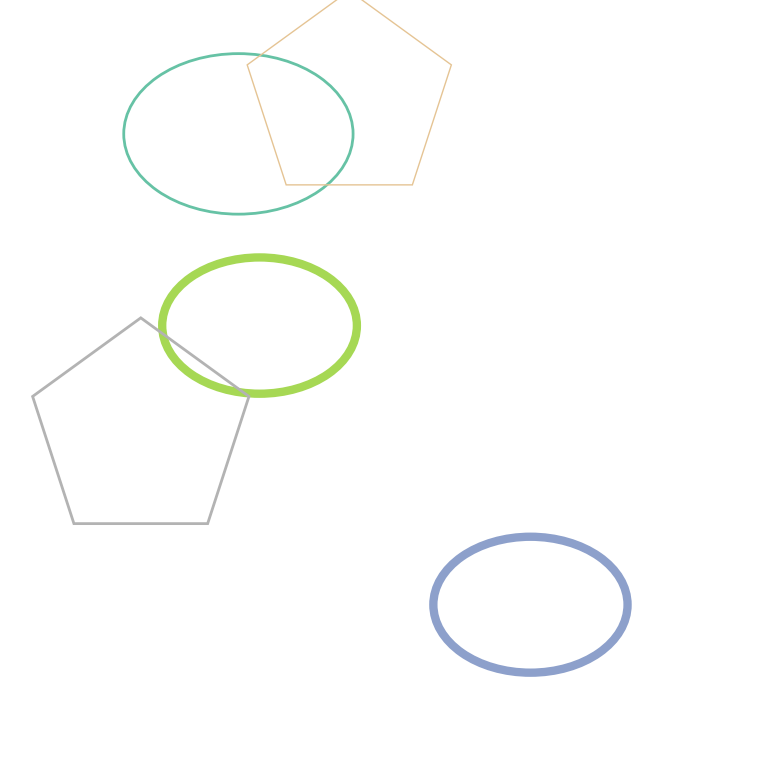[{"shape": "oval", "thickness": 1, "radius": 0.74, "center": [0.31, 0.826]}, {"shape": "oval", "thickness": 3, "radius": 0.63, "center": [0.689, 0.215]}, {"shape": "oval", "thickness": 3, "radius": 0.63, "center": [0.337, 0.577]}, {"shape": "pentagon", "thickness": 0.5, "radius": 0.7, "center": [0.454, 0.873]}, {"shape": "pentagon", "thickness": 1, "radius": 0.74, "center": [0.183, 0.439]}]